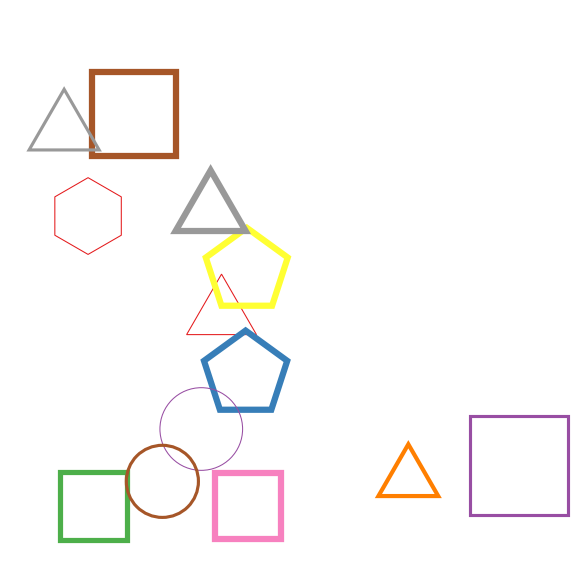[{"shape": "hexagon", "thickness": 0.5, "radius": 0.33, "center": [0.152, 0.625]}, {"shape": "triangle", "thickness": 0.5, "radius": 0.35, "center": [0.384, 0.455]}, {"shape": "pentagon", "thickness": 3, "radius": 0.38, "center": [0.425, 0.351]}, {"shape": "square", "thickness": 2.5, "radius": 0.29, "center": [0.162, 0.123]}, {"shape": "square", "thickness": 1.5, "radius": 0.43, "center": [0.899, 0.193]}, {"shape": "circle", "thickness": 0.5, "radius": 0.36, "center": [0.349, 0.256]}, {"shape": "triangle", "thickness": 2, "radius": 0.3, "center": [0.707, 0.17]}, {"shape": "pentagon", "thickness": 3, "radius": 0.37, "center": [0.427, 0.53]}, {"shape": "square", "thickness": 3, "radius": 0.36, "center": [0.232, 0.802]}, {"shape": "circle", "thickness": 1.5, "radius": 0.31, "center": [0.281, 0.166]}, {"shape": "square", "thickness": 3, "radius": 0.29, "center": [0.429, 0.123]}, {"shape": "triangle", "thickness": 3, "radius": 0.35, "center": [0.365, 0.634]}, {"shape": "triangle", "thickness": 1.5, "radius": 0.35, "center": [0.111, 0.774]}]